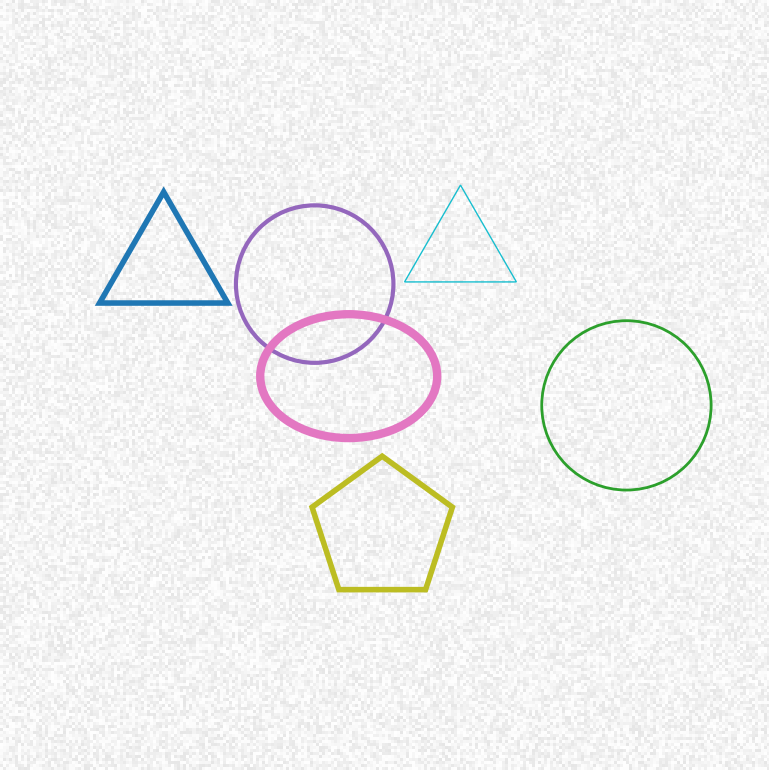[{"shape": "triangle", "thickness": 2, "radius": 0.48, "center": [0.213, 0.655]}, {"shape": "circle", "thickness": 1, "radius": 0.55, "center": [0.814, 0.474]}, {"shape": "circle", "thickness": 1.5, "radius": 0.51, "center": [0.409, 0.631]}, {"shape": "oval", "thickness": 3, "radius": 0.57, "center": [0.453, 0.512]}, {"shape": "pentagon", "thickness": 2, "radius": 0.48, "center": [0.496, 0.312]}, {"shape": "triangle", "thickness": 0.5, "radius": 0.42, "center": [0.598, 0.676]}]